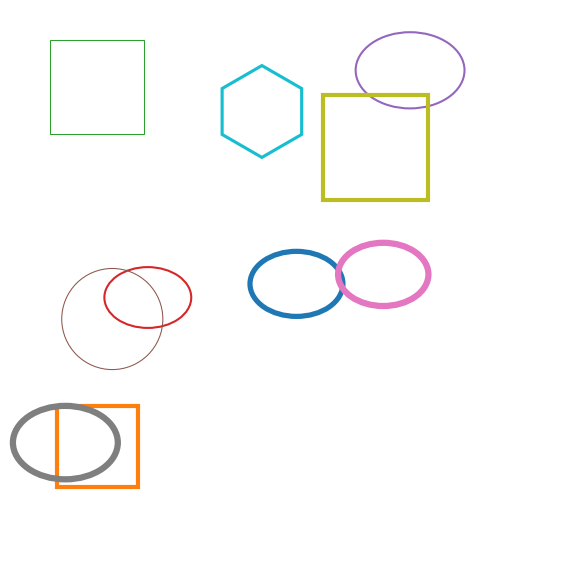[{"shape": "oval", "thickness": 2.5, "radius": 0.4, "center": [0.513, 0.508]}, {"shape": "square", "thickness": 2, "radius": 0.35, "center": [0.169, 0.226]}, {"shape": "square", "thickness": 0.5, "radius": 0.41, "center": [0.168, 0.848]}, {"shape": "oval", "thickness": 1, "radius": 0.38, "center": [0.256, 0.484]}, {"shape": "oval", "thickness": 1, "radius": 0.47, "center": [0.71, 0.877]}, {"shape": "circle", "thickness": 0.5, "radius": 0.44, "center": [0.194, 0.447]}, {"shape": "oval", "thickness": 3, "radius": 0.39, "center": [0.664, 0.524]}, {"shape": "oval", "thickness": 3, "radius": 0.45, "center": [0.113, 0.233]}, {"shape": "square", "thickness": 2, "radius": 0.45, "center": [0.65, 0.744]}, {"shape": "hexagon", "thickness": 1.5, "radius": 0.4, "center": [0.453, 0.806]}]